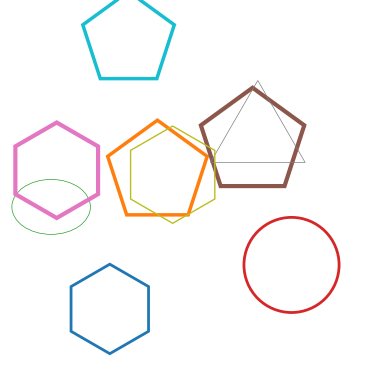[{"shape": "hexagon", "thickness": 2, "radius": 0.58, "center": [0.285, 0.198]}, {"shape": "pentagon", "thickness": 2.5, "radius": 0.68, "center": [0.409, 0.552]}, {"shape": "oval", "thickness": 0.5, "radius": 0.51, "center": [0.133, 0.463]}, {"shape": "circle", "thickness": 2, "radius": 0.62, "center": [0.757, 0.312]}, {"shape": "pentagon", "thickness": 3, "radius": 0.71, "center": [0.656, 0.631]}, {"shape": "hexagon", "thickness": 3, "radius": 0.62, "center": [0.147, 0.558]}, {"shape": "triangle", "thickness": 0.5, "radius": 0.71, "center": [0.67, 0.649]}, {"shape": "hexagon", "thickness": 1, "radius": 0.63, "center": [0.449, 0.546]}, {"shape": "pentagon", "thickness": 2.5, "radius": 0.62, "center": [0.334, 0.897]}]